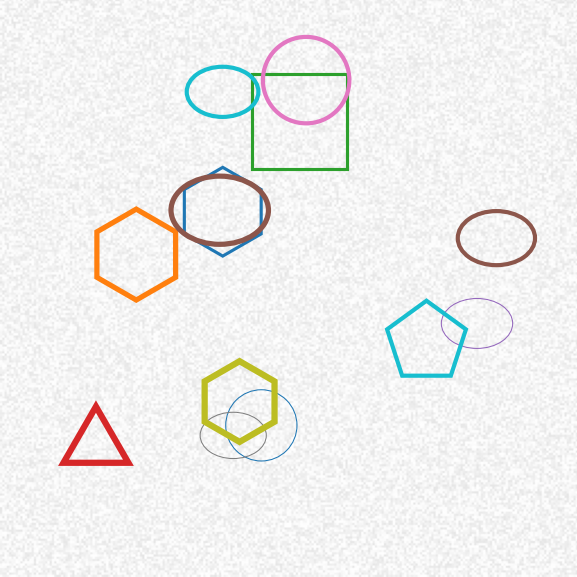[{"shape": "hexagon", "thickness": 1.5, "radius": 0.38, "center": [0.386, 0.633]}, {"shape": "circle", "thickness": 0.5, "radius": 0.31, "center": [0.453, 0.263]}, {"shape": "hexagon", "thickness": 2.5, "radius": 0.39, "center": [0.236, 0.558]}, {"shape": "square", "thickness": 1.5, "radius": 0.41, "center": [0.519, 0.789]}, {"shape": "triangle", "thickness": 3, "radius": 0.32, "center": [0.166, 0.23]}, {"shape": "oval", "thickness": 0.5, "radius": 0.31, "center": [0.826, 0.439]}, {"shape": "oval", "thickness": 2.5, "radius": 0.42, "center": [0.38, 0.635]}, {"shape": "oval", "thickness": 2, "radius": 0.33, "center": [0.86, 0.587]}, {"shape": "circle", "thickness": 2, "radius": 0.37, "center": [0.53, 0.86]}, {"shape": "oval", "thickness": 0.5, "radius": 0.29, "center": [0.404, 0.245]}, {"shape": "hexagon", "thickness": 3, "radius": 0.35, "center": [0.415, 0.304]}, {"shape": "pentagon", "thickness": 2, "radius": 0.36, "center": [0.739, 0.407]}, {"shape": "oval", "thickness": 2, "radius": 0.31, "center": [0.385, 0.84]}]